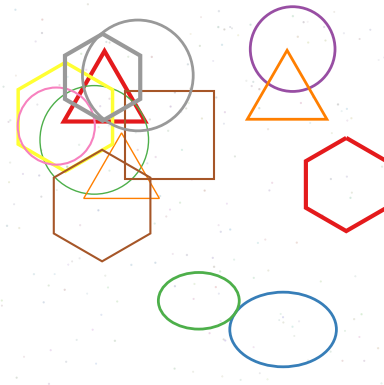[{"shape": "triangle", "thickness": 3, "radius": 0.61, "center": [0.271, 0.745]}, {"shape": "hexagon", "thickness": 3, "radius": 0.61, "center": [0.899, 0.521]}, {"shape": "oval", "thickness": 2, "radius": 0.69, "center": [0.735, 0.144]}, {"shape": "circle", "thickness": 1, "radius": 0.7, "center": [0.245, 0.637]}, {"shape": "oval", "thickness": 2, "radius": 0.53, "center": [0.516, 0.219]}, {"shape": "circle", "thickness": 2, "radius": 0.55, "center": [0.76, 0.873]}, {"shape": "triangle", "thickness": 1, "radius": 0.57, "center": [0.316, 0.541]}, {"shape": "triangle", "thickness": 2, "radius": 0.6, "center": [0.746, 0.75]}, {"shape": "hexagon", "thickness": 2.5, "radius": 0.71, "center": [0.17, 0.696]}, {"shape": "hexagon", "thickness": 1.5, "radius": 0.72, "center": [0.265, 0.466]}, {"shape": "square", "thickness": 1.5, "radius": 0.57, "center": [0.44, 0.649]}, {"shape": "circle", "thickness": 1.5, "radius": 0.5, "center": [0.146, 0.673]}, {"shape": "circle", "thickness": 2, "radius": 0.72, "center": [0.358, 0.804]}, {"shape": "hexagon", "thickness": 3, "radius": 0.56, "center": [0.267, 0.799]}]